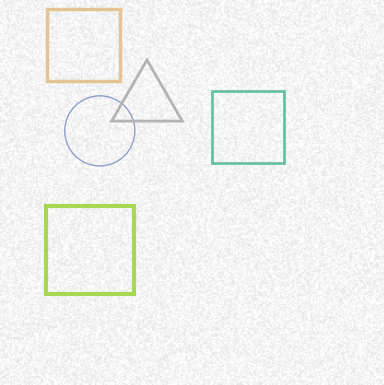[{"shape": "square", "thickness": 2, "radius": 0.47, "center": [0.644, 0.671]}, {"shape": "circle", "thickness": 1, "radius": 0.46, "center": [0.259, 0.66]}, {"shape": "square", "thickness": 3, "radius": 0.57, "center": [0.234, 0.35]}, {"shape": "square", "thickness": 2.5, "radius": 0.47, "center": [0.216, 0.884]}, {"shape": "triangle", "thickness": 2, "radius": 0.53, "center": [0.382, 0.738]}]